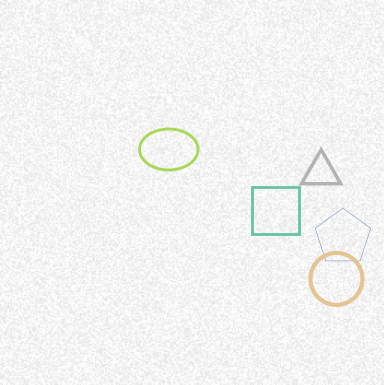[{"shape": "square", "thickness": 2, "radius": 0.3, "center": [0.715, 0.453]}, {"shape": "pentagon", "thickness": 0.5, "radius": 0.38, "center": [0.891, 0.384]}, {"shape": "oval", "thickness": 2, "radius": 0.38, "center": [0.438, 0.612]}, {"shape": "circle", "thickness": 3, "radius": 0.34, "center": [0.874, 0.276]}, {"shape": "triangle", "thickness": 2.5, "radius": 0.3, "center": [0.834, 0.552]}]